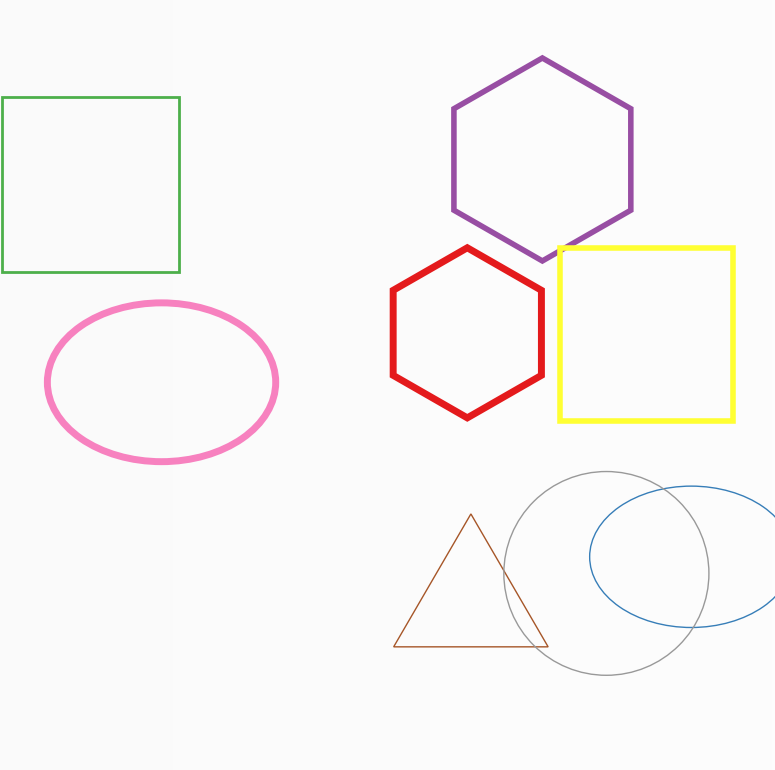[{"shape": "hexagon", "thickness": 2.5, "radius": 0.55, "center": [0.603, 0.568]}, {"shape": "oval", "thickness": 0.5, "radius": 0.66, "center": [0.892, 0.277]}, {"shape": "square", "thickness": 1, "radius": 0.57, "center": [0.117, 0.761]}, {"shape": "hexagon", "thickness": 2, "radius": 0.66, "center": [0.7, 0.793]}, {"shape": "square", "thickness": 2, "radius": 0.56, "center": [0.834, 0.566]}, {"shape": "triangle", "thickness": 0.5, "radius": 0.58, "center": [0.608, 0.217]}, {"shape": "oval", "thickness": 2.5, "radius": 0.74, "center": [0.208, 0.504]}, {"shape": "circle", "thickness": 0.5, "radius": 0.66, "center": [0.782, 0.255]}]